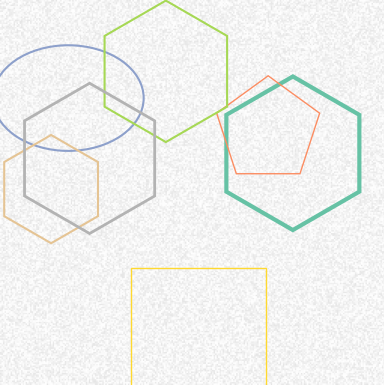[{"shape": "hexagon", "thickness": 3, "radius": 1.0, "center": [0.761, 0.602]}, {"shape": "pentagon", "thickness": 1, "radius": 0.7, "center": [0.697, 0.663]}, {"shape": "oval", "thickness": 1.5, "radius": 0.98, "center": [0.177, 0.745]}, {"shape": "hexagon", "thickness": 1.5, "radius": 0.92, "center": [0.431, 0.815]}, {"shape": "square", "thickness": 1, "radius": 0.88, "center": [0.516, 0.128]}, {"shape": "hexagon", "thickness": 1.5, "radius": 0.7, "center": [0.133, 0.509]}, {"shape": "hexagon", "thickness": 2, "radius": 0.98, "center": [0.233, 0.589]}]